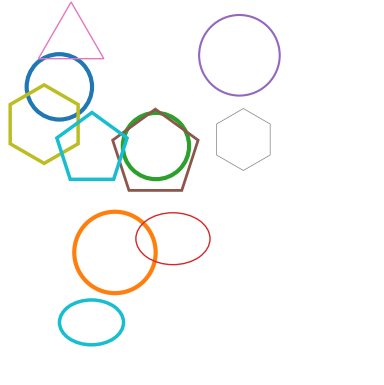[{"shape": "circle", "thickness": 3, "radius": 0.42, "center": [0.154, 0.774]}, {"shape": "circle", "thickness": 3, "radius": 0.53, "center": [0.299, 0.344]}, {"shape": "circle", "thickness": 3, "radius": 0.43, "center": [0.405, 0.621]}, {"shape": "oval", "thickness": 1, "radius": 0.48, "center": [0.449, 0.38]}, {"shape": "circle", "thickness": 1.5, "radius": 0.52, "center": [0.622, 0.856]}, {"shape": "pentagon", "thickness": 2, "radius": 0.58, "center": [0.404, 0.6]}, {"shape": "triangle", "thickness": 1, "radius": 0.49, "center": [0.185, 0.897]}, {"shape": "hexagon", "thickness": 0.5, "radius": 0.4, "center": [0.632, 0.638]}, {"shape": "hexagon", "thickness": 2.5, "radius": 0.51, "center": [0.115, 0.678]}, {"shape": "pentagon", "thickness": 2.5, "radius": 0.48, "center": [0.239, 0.612]}, {"shape": "oval", "thickness": 2.5, "radius": 0.42, "center": [0.238, 0.163]}]